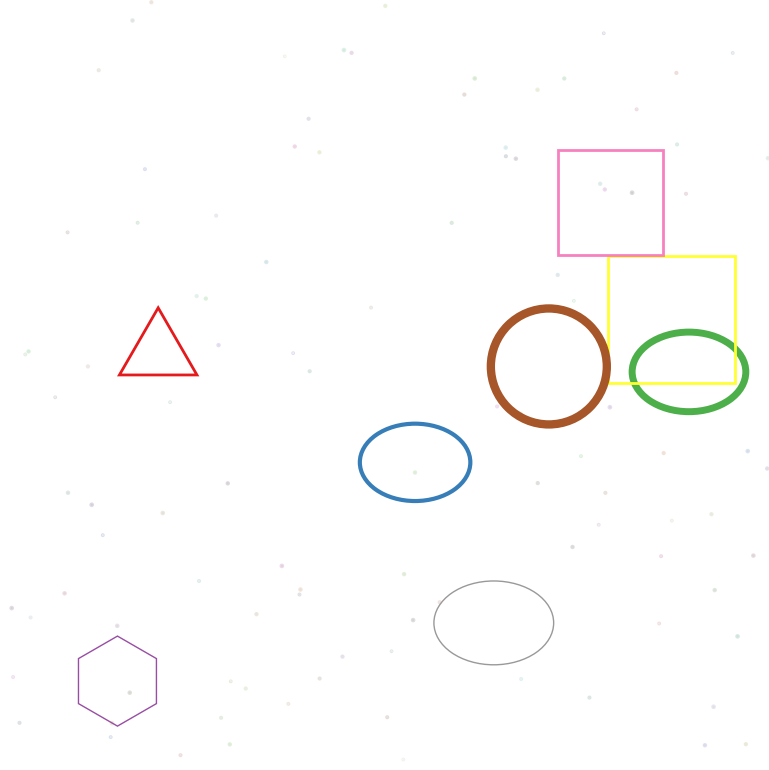[{"shape": "triangle", "thickness": 1, "radius": 0.29, "center": [0.205, 0.542]}, {"shape": "oval", "thickness": 1.5, "radius": 0.36, "center": [0.539, 0.4]}, {"shape": "oval", "thickness": 2.5, "radius": 0.37, "center": [0.895, 0.517]}, {"shape": "hexagon", "thickness": 0.5, "radius": 0.29, "center": [0.153, 0.115]}, {"shape": "square", "thickness": 1, "radius": 0.41, "center": [0.872, 0.585]}, {"shape": "circle", "thickness": 3, "radius": 0.38, "center": [0.713, 0.524]}, {"shape": "square", "thickness": 1, "radius": 0.34, "center": [0.793, 0.737]}, {"shape": "oval", "thickness": 0.5, "radius": 0.39, "center": [0.641, 0.191]}]